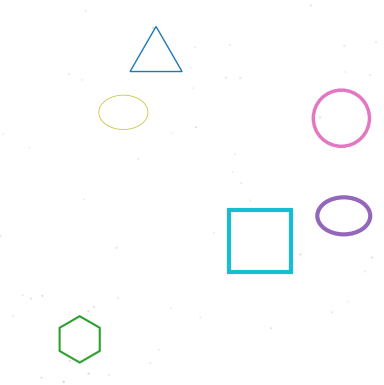[{"shape": "triangle", "thickness": 1, "radius": 0.39, "center": [0.405, 0.853]}, {"shape": "hexagon", "thickness": 1.5, "radius": 0.3, "center": [0.207, 0.119]}, {"shape": "oval", "thickness": 3, "radius": 0.34, "center": [0.893, 0.439]}, {"shape": "circle", "thickness": 2.5, "radius": 0.36, "center": [0.887, 0.693]}, {"shape": "oval", "thickness": 0.5, "radius": 0.32, "center": [0.32, 0.708]}, {"shape": "square", "thickness": 3, "radius": 0.4, "center": [0.675, 0.375]}]